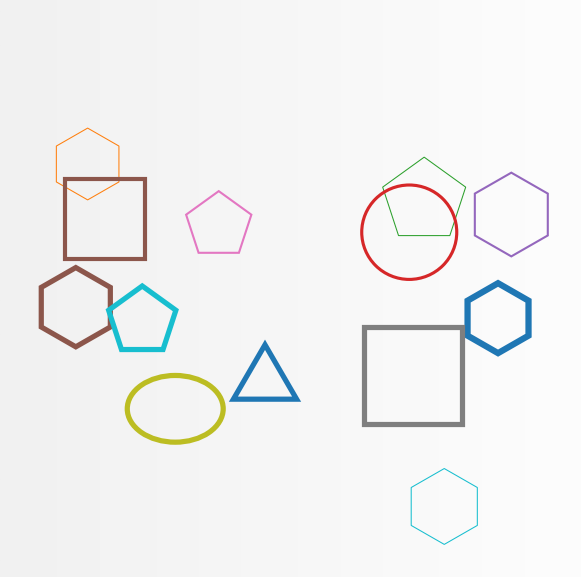[{"shape": "hexagon", "thickness": 3, "radius": 0.3, "center": [0.857, 0.448]}, {"shape": "triangle", "thickness": 2.5, "radius": 0.31, "center": [0.456, 0.339]}, {"shape": "hexagon", "thickness": 0.5, "radius": 0.31, "center": [0.151, 0.715]}, {"shape": "pentagon", "thickness": 0.5, "radius": 0.38, "center": [0.73, 0.652]}, {"shape": "circle", "thickness": 1.5, "radius": 0.41, "center": [0.704, 0.597]}, {"shape": "hexagon", "thickness": 1, "radius": 0.36, "center": [0.88, 0.628]}, {"shape": "square", "thickness": 2, "radius": 0.35, "center": [0.181, 0.62]}, {"shape": "hexagon", "thickness": 2.5, "radius": 0.34, "center": [0.13, 0.467]}, {"shape": "pentagon", "thickness": 1, "radius": 0.3, "center": [0.376, 0.609]}, {"shape": "square", "thickness": 2.5, "radius": 0.42, "center": [0.71, 0.349]}, {"shape": "oval", "thickness": 2.5, "radius": 0.41, "center": [0.301, 0.291]}, {"shape": "pentagon", "thickness": 2.5, "radius": 0.3, "center": [0.245, 0.443]}, {"shape": "hexagon", "thickness": 0.5, "radius": 0.33, "center": [0.764, 0.122]}]